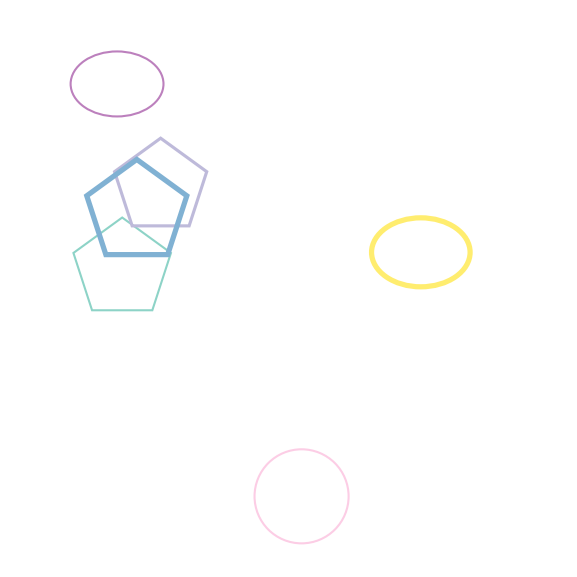[{"shape": "pentagon", "thickness": 1, "radius": 0.44, "center": [0.212, 0.534]}, {"shape": "pentagon", "thickness": 1.5, "radius": 0.42, "center": [0.278, 0.676]}, {"shape": "pentagon", "thickness": 2.5, "radius": 0.46, "center": [0.237, 0.632]}, {"shape": "circle", "thickness": 1, "radius": 0.41, "center": [0.522, 0.14]}, {"shape": "oval", "thickness": 1, "radius": 0.4, "center": [0.203, 0.854]}, {"shape": "oval", "thickness": 2.5, "radius": 0.43, "center": [0.729, 0.562]}]